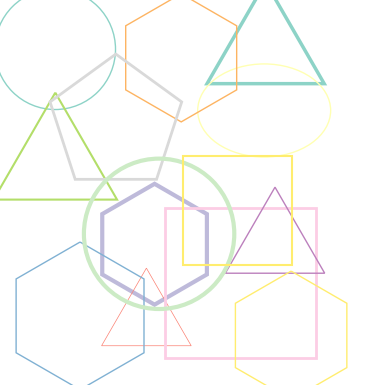[{"shape": "triangle", "thickness": 2.5, "radius": 0.88, "center": [0.69, 0.871]}, {"shape": "circle", "thickness": 1, "radius": 0.78, "center": [0.143, 0.872]}, {"shape": "oval", "thickness": 1, "radius": 0.86, "center": [0.686, 0.713]}, {"shape": "hexagon", "thickness": 3, "radius": 0.78, "center": [0.401, 0.366]}, {"shape": "triangle", "thickness": 0.5, "radius": 0.67, "center": [0.38, 0.169]}, {"shape": "hexagon", "thickness": 1, "radius": 0.96, "center": [0.208, 0.18]}, {"shape": "hexagon", "thickness": 1, "radius": 0.83, "center": [0.471, 0.85]}, {"shape": "triangle", "thickness": 1.5, "radius": 0.93, "center": [0.144, 0.574]}, {"shape": "square", "thickness": 2, "radius": 0.98, "center": [0.625, 0.265]}, {"shape": "pentagon", "thickness": 2, "radius": 0.9, "center": [0.301, 0.68]}, {"shape": "triangle", "thickness": 1, "radius": 0.74, "center": [0.714, 0.365]}, {"shape": "circle", "thickness": 3, "radius": 0.98, "center": [0.413, 0.393]}, {"shape": "hexagon", "thickness": 1, "radius": 0.84, "center": [0.756, 0.129]}, {"shape": "square", "thickness": 1.5, "radius": 0.71, "center": [0.618, 0.454]}]